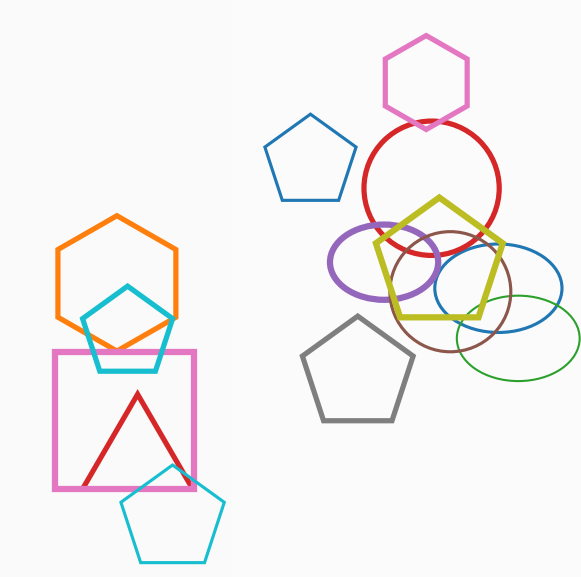[{"shape": "pentagon", "thickness": 1.5, "radius": 0.41, "center": [0.534, 0.719]}, {"shape": "oval", "thickness": 1.5, "radius": 0.55, "center": [0.857, 0.5]}, {"shape": "hexagon", "thickness": 2.5, "radius": 0.59, "center": [0.201, 0.508]}, {"shape": "oval", "thickness": 1, "radius": 0.53, "center": [0.892, 0.413]}, {"shape": "circle", "thickness": 2.5, "radius": 0.58, "center": [0.743, 0.673]}, {"shape": "triangle", "thickness": 2.5, "radius": 0.55, "center": [0.237, 0.207]}, {"shape": "oval", "thickness": 3, "radius": 0.47, "center": [0.661, 0.545]}, {"shape": "circle", "thickness": 1.5, "radius": 0.52, "center": [0.775, 0.494]}, {"shape": "hexagon", "thickness": 2.5, "radius": 0.41, "center": [0.733, 0.856]}, {"shape": "square", "thickness": 3, "radius": 0.59, "center": [0.214, 0.271]}, {"shape": "pentagon", "thickness": 2.5, "radius": 0.5, "center": [0.616, 0.352]}, {"shape": "pentagon", "thickness": 3, "radius": 0.57, "center": [0.756, 0.542]}, {"shape": "pentagon", "thickness": 2.5, "radius": 0.41, "center": [0.22, 0.422]}, {"shape": "pentagon", "thickness": 1.5, "radius": 0.47, "center": [0.297, 0.1]}]